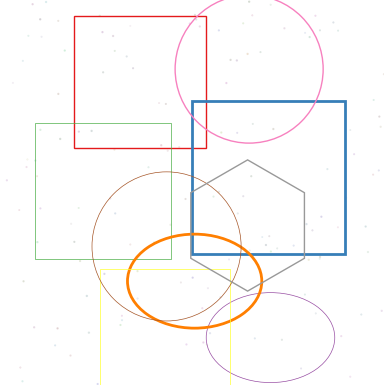[{"shape": "square", "thickness": 1, "radius": 0.86, "center": [0.365, 0.786]}, {"shape": "square", "thickness": 2, "radius": 1.0, "center": [0.698, 0.54]}, {"shape": "square", "thickness": 0.5, "radius": 0.88, "center": [0.268, 0.503]}, {"shape": "oval", "thickness": 0.5, "radius": 0.83, "center": [0.703, 0.123]}, {"shape": "oval", "thickness": 2, "radius": 0.87, "center": [0.506, 0.27]}, {"shape": "square", "thickness": 0.5, "radius": 0.84, "center": [0.428, 0.133]}, {"shape": "circle", "thickness": 0.5, "radius": 0.97, "center": [0.433, 0.36]}, {"shape": "circle", "thickness": 1, "radius": 0.96, "center": [0.647, 0.821]}, {"shape": "hexagon", "thickness": 1, "radius": 0.85, "center": [0.643, 0.414]}]